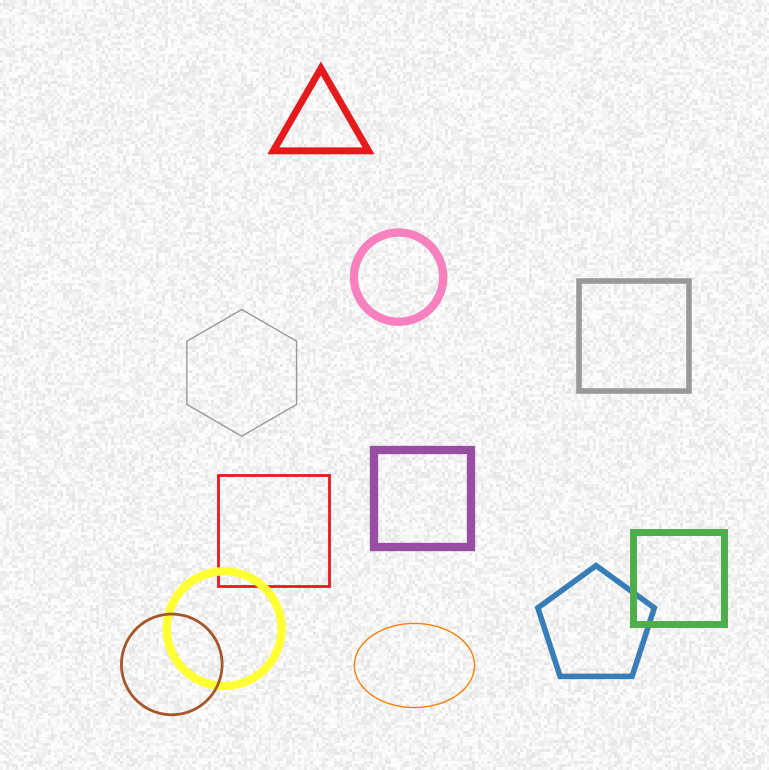[{"shape": "square", "thickness": 1, "radius": 0.36, "center": [0.355, 0.311]}, {"shape": "triangle", "thickness": 2.5, "radius": 0.36, "center": [0.417, 0.84]}, {"shape": "pentagon", "thickness": 2, "radius": 0.4, "center": [0.774, 0.186]}, {"shape": "square", "thickness": 2.5, "radius": 0.3, "center": [0.881, 0.25]}, {"shape": "square", "thickness": 3, "radius": 0.31, "center": [0.549, 0.352]}, {"shape": "oval", "thickness": 0.5, "radius": 0.39, "center": [0.538, 0.136]}, {"shape": "circle", "thickness": 3, "radius": 0.37, "center": [0.291, 0.184]}, {"shape": "circle", "thickness": 1, "radius": 0.33, "center": [0.223, 0.137]}, {"shape": "circle", "thickness": 3, "radius": 0.29, "center": [0.518, 0.64]}, {"shape": "square", "thickness": 2, "radius": 0.36, "center": [0.824, 0.564]}, {"shape": "hexagon", "thickness": 0.5, "radius": 0.41, "center": [0.314, 0.516]}]